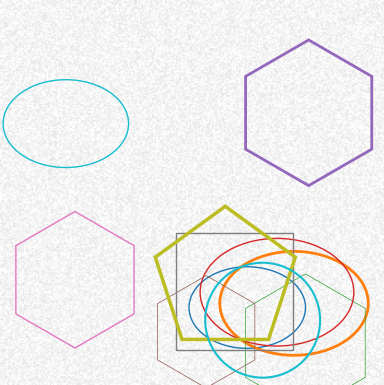[{"shape": "oval", "thickness": 1, "radius": 0.76, "center": [0.642, 0.201]}, {"shape": "oval", "thickness": 2, "radius": 0.96, "center": [0.764, 0.212]}, {"shape": "hexagon", "thickness": 0.5, "radius": 0.9, "center": [0.793, 0.109]}, {"shape": "oval", "thickness": 1, "radius": 1.0, "center": [0.719, 0.241]}, {"shape": "hexagon", "thickness": 2, "radius": 0.95, "center": [0.802, 0.707]}, {"shape": "hexagon", "thickness": 0.5, "radius": 0.73, "center": [0.535, 0.138]}, {"shape": "hexagon", "thickness": 1, "radius": 0.89, "center": [0.195, 0.273]}, {"shape": "square", "thickness": 1, "radius": 0.76, "center": [0.609, 0.244]}, {"shape": "pentagon", "thickness": 2.5, "radius": 0.96, "center": [0.585, 0.273]}, {"shape": "circle", "thickness": 1.5, "radius": 0.75, "center": [0.682, 0.168]}, {"shape": "oval", "thickness": 1, "radius": 0.81, "center": [0.171, 0.679]}]